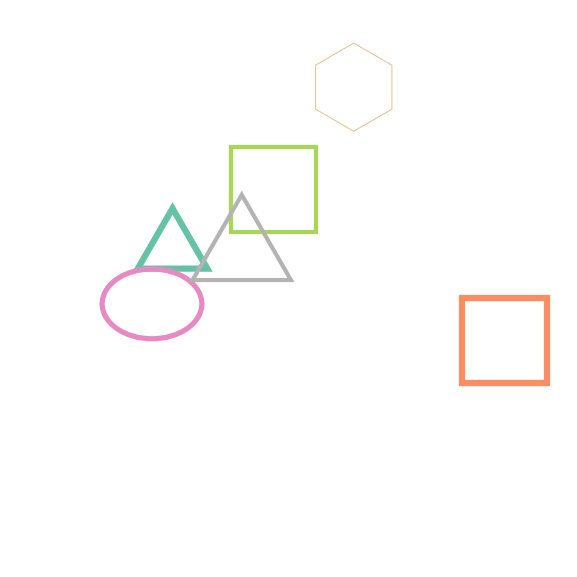[{"shape": "triangle", "thickness": 3, "radius": 0.35, "center": [0.299, 0.569]}, {"shape": "square", "thickness": 3, "radius": 0.37, "center": [0.874, 0.41]}, {"shape": "oval", "thickness": 2.5, "radius": 0.43, "center": [0.263, 0.473]}, {"shape": "square", "thickness": 2, "radius": 0.37, "center": [0.473, 0.671]}, {"shape": "hexagon", "thickness": 0.5, "radius": 0.38, "center": [0.613, 0.848]}, {"shape": "triangle", "thickness": 2, "radius": 0.49, "center": [0.419, 0.563]}]